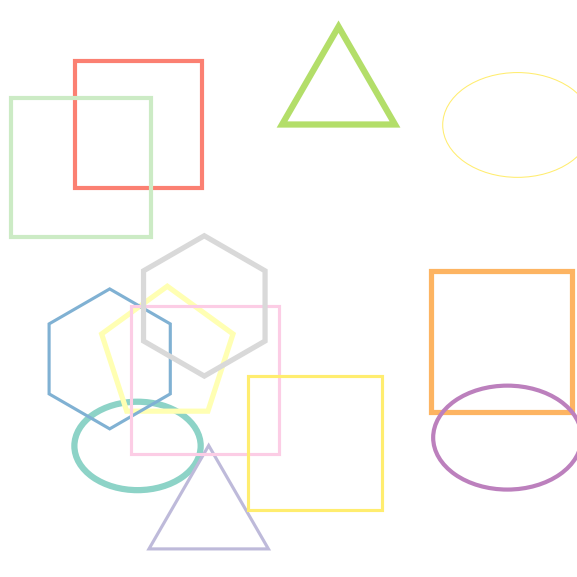[{"shape": "oval", "thickness": 3, "radius": 0.55, "center": [0.238, 0.227]}, {"shape": "pentagon", "thickness": 2.5, "radius": 0.6, "center": [0.29, 0.384]}, {"shape": "triangle", "thickness": 1.5, "radius": 0.6, "center": [0.361, 0.108]}, {"shape": "square", "thickness": 2, "radius": 0.55, "center": [0.241, 0.784]}, {"shape": "hexagon", "thickness": 1.5, "radius": 0.61, "center": [0.19, 0.378]}, {"shape": "square", "thickness": 2.5, "radius": 0.61, "center": [0.869, 0.408]}, {"shape": "triangle", "thickness": 3, "radius": 0.56, "center": [0.586, 0.84]}, {"shape": "square", "thickness": 1.5, "radius": 0.64, "center": [0.355, 0.341]}, {"shape": "hexagon", "thickness": 2.5, "radius": 0.61, "center": [0.354, 0.469]}, {"shape": "oval", "thickness": 2, "radius": 0.64, "center": [0.879, 0.241]}, {"shape": "square", "thickness": 2, "radius": 0.61, "center": [0.141, 0.709]}, {"shape": "oval", "thickness": 0.5, "radius": 0.65, "center": [0.896, 0.783]}, {"shape": "square", "thickness": 1.5, "radius": 0.58, "center": [0.545, 0.232]}]